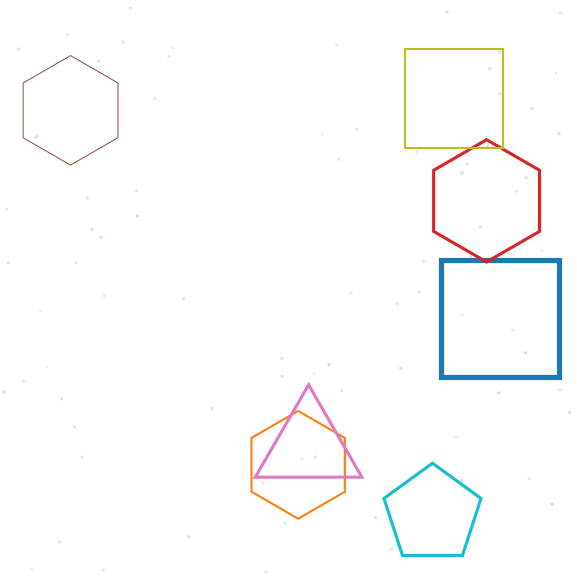[{"shape": "square", "thickness": 2.5, "radius": 0.51, "center": [0.866, 0.448]}, {"shape": "hexagon", "thickness": 1, "radius": 0.47, "center": [0.516, 0.194]}, {"shape": "hexagon", "thickness": 1.5, "radius": 0.53, "center": [0.843, 0.651]}, {"shape": "hexagon", "thickness": 0.5, "radius": 0.47, "center": [0.122, 0.808]}, {"shape": "triangle", "thickness": 1.5, "radius": 0.53, "center": [0.534, 0.226]}, {"shape": "square", "thickness": 1, "radius": 0.43, "center": [0.786, 0.829]}, {"shape": "pentagon", "thickness": 1.5, "radius": 0.44, "center": [0.749, 0.109]}]